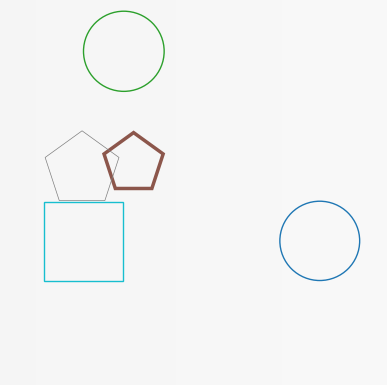[{"shape": "circle", "thickness": 1, "radius": 0.51, "center": [0.825, 0.374]}, {"shape": "circle", "thickness": 1, "radius": 0.52, "center": [0.32, 0.867]}, {"shape": "pentagon", "thickness": 2.5, "radius": 0.4, "center": [0.345, 0.575]}, {"shape": "pentagon", "thickness": 0.5, "radius": 0.5, "center": [0.212, 0.56]}, {"shape": "square", "thickness": 1, "radius": 0.51, "center": [0.216, 0.372]}]